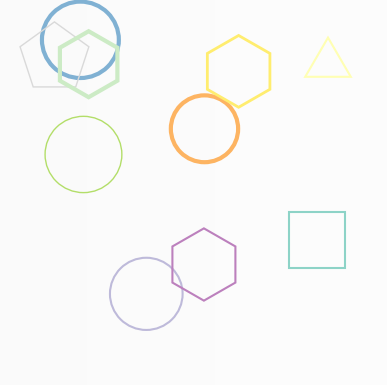[{"shape": "square", "thickness": 1.5, "radius": 0.36, "center": [0.818, 0.377]}, {"shape": "triangle", "thickness": 1.5, "radius": 0.34, "center": [0.846, 0.834]}, {"shape": "circle", "thickness": 1.5, "radius": 0.47, "center": [0.378, 0.237]}, {"shape": "circle", "thickness": 3, "radius": 0.5, "center": [0.207, 0.897]}, {"shape": "circle", "thickness": 3, "radius": 0.43, "center": [0.528, 0.666]}, {"shape": "circle", "thickness": 1, "radius": 0.5, "center": [0.215, 0.599]}, {"shape": "pentagon", "thickness": 1, "radius": 0.47, "center": [0.141, 0.85]}, {"shape": "hexagon", "thickness": 1.5, "radius": 0.47, "center": [0.526, 0.313]}, {"shape": "hexagon", "thickness": 3, "radius": 0.43, "center": [0.229, 0.833]}, {"shape": "hexagon", "thickness": 2, "radius": 0.47, "center": [0.616, 0.815]}]